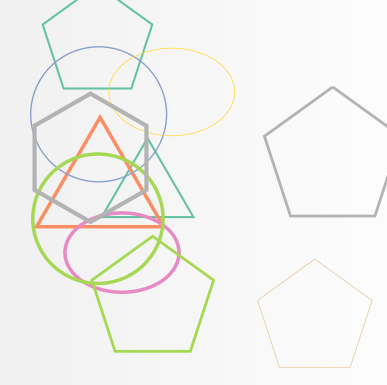[{"shape": "triangle", "thickness": 1.5, "radius": 0.68, "center": [0.381, 0.505]}, {"shape": "pentagon", "thickness": 1.5, "radius": 0.74, "center": [0.252, 0.89]}, {"shape": "triangle", "thickness": 2.5, "radius": 0.95, "center": [0.258, 0.506]}, {"shape": "circle", "thickness": 1, "radius": 0.88, "center": [0.255, 0.703]}, {"shape": "oval", "thickness": 2.5, "radius": 0.74, "center": [0.315, 0.344]}, {"shape": "pentagon", "thickness": 2, "radius": 0.83, "center": [0.394, 0.221]}, {"shape": "circle", "thickness": 2.5, "radius": 0.84, "center": [0.253, 0.432]}, {"shape": "oval", "thickness": 0.5, "radius": 0.81, "center": [0.443, 0.761]}, {"shape": "pentagon", "thickness": 0.5, "radius": 0.78, "center": [0.812, 0.172]}, {"shape": "pentagon", "thickness": 2, "radius": 0.93, "center": [0.859, 0.589]}, {"shape": "hexagon", "thickness": 3, "radius": 0.83, "center": [0.234, 0.59]}]